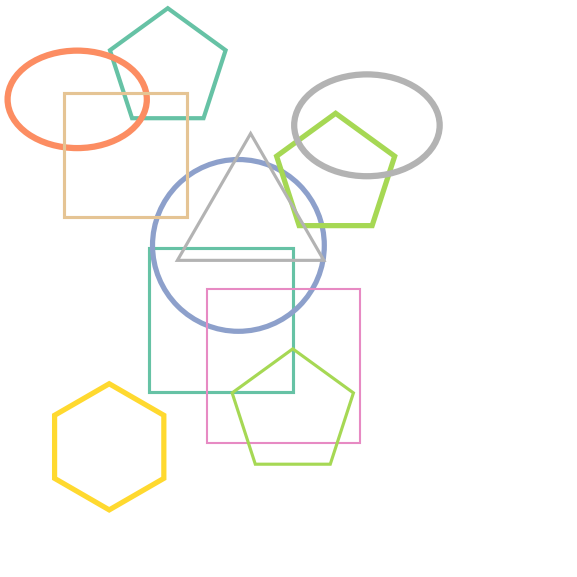[{"shape": "pentagon", "thickness": 2, "radius": 0.53, "center": [0.291, 0.88]}, {"shape": "square", "thickness": 1.5, "radius": 0.62, "center": [0.382, 0.444]}, {"shape": "oval", "thickness": 3, "radius": 0.6, "center": [0.134, 0.827]}, {"shape": "circle", "thickness": 2.5, "radius": 0.74, "center": [0.413, 0.574]}, {"shape": "square", "thickness": 1, "radius": 0.66, "center": [0.491, 0.365]}, {"shape": "pentagon", "thickness": 2.5, "radius": 0.54, "center": [0.581, 0.695]}, {"shape": "pentagon", "thickness": 1.5, "radius": 0.55, "center": [0.507, 0.285]}, {"shape": "hexagon", "thickness": 2.5, "radius": 0.55, "center": [0.189, 0.225]}, {"shape": "square", "thickness": 1.5, "radius": 0.54, "center": [0.217, 0.731]}, {"shape": "oval", "thickness": 3, "radius": 0.63, "center": [0.635, 0.782]}, {"shape": "triangle", "thickness": 1.5, "radius": 0.73, "center": [0.434, 0.622]}]